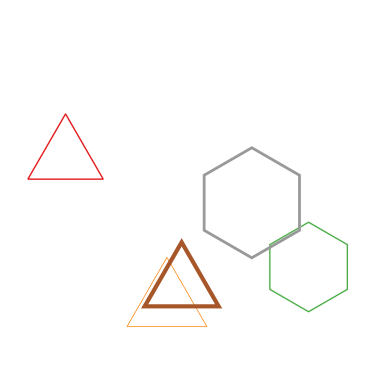[{"shape": "triangle", "thickness": 1, "radius": 0.56, "center": [0.17, 0.591]}, {"shape": "hexagon", "thickness": 1, "radius": 0.58, "center": [0.802, 0.307]}, {"shape": "triangle", "thickness": 0.5, "radius": 0.6, "center": [0.434, 0.212]}, {"shape": "triangle", "thickness": 3, "radius": 0.55, "center": [0.472, 0.26]}, {"shape": "hexagon", "thickness": 2, "radius": 0.71, "center": [0.654, 0.473]}]